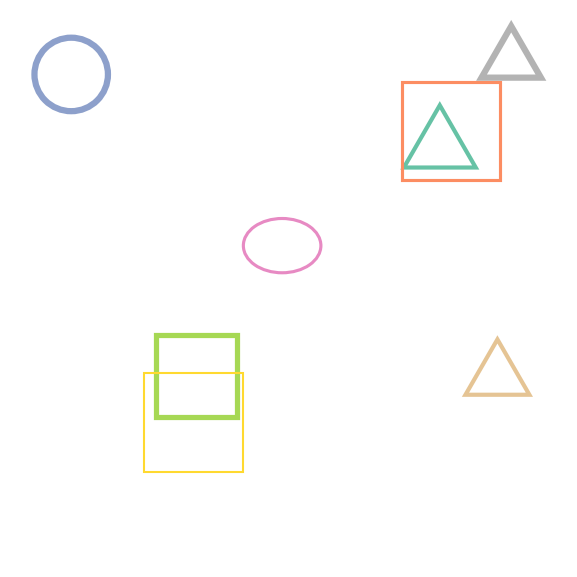[{"shape": "triangle", "thickness": 2, "radius": 0.36, "center": [0.762, 0.745]}, {"shape": "square", "thickness": 1.5, "radius": 0.42, "center": [0.781, 0.772]}, {"shape": "circle", "thickness": 3, "radius": 0.32, "center": [0.123, 0.87]}, {"shape": "oval", "thickness": 1.5, "radius": 0.34, "center": [0.489, 0.574]}, {"shape": "square", "thickness": 2.5, "radius": 0.35, "center": [0.34, 0.348]}, {"shape": "square", "thickness": 1, "radius": 0.43, "center": [0.335, 0.267]}, {"shape": "triangle", "thickness": 2, "radius": 0.32, "center": [0.861, 0.348]}, {"shape": "triangle", "thickness": 3, "radius": 0.3, "center": [0.885, 0.894]}]